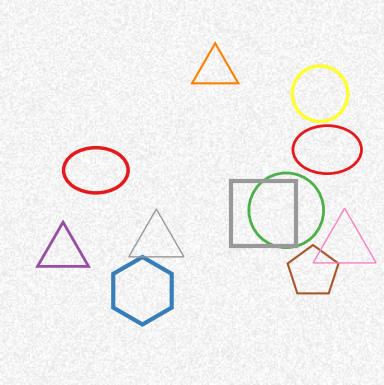[{"shape": "oval", "thickness": 2, "radius": 0.45, "center": [0.85, 0.611]}, {"shape": "oval", "thickness": 2.5, "radius": 0.42, "center": [0.249, 0.558]}, {"shape": "hexagon", "thickness": 3, "radius": 0.44, "center": [0.37, 0.245]}, {"shape": "circle", "thickness": 2, "radius": 0.48, "center": [0.743, 0.454]}, {"shape": "triangle", "thickness": 2, "radius": 0.38, "center": [0.164, 0.346]}, {"shape": "triangle", "thickness": 1.5, "radius": 0.35, "center": [0.559, 0.818]}, {"shape": "circle", "thickness": 2.5, "radius": 0.36, "center": [0.831, 0.757]}, {"shape": "pentagon", "thickness": 1.5, "radius": 0.35, "center": [0.813, 0.294]}, {"shape": "triangle", "thickness": 1, "radius": 0.47, "center": [0.895, 0.364]}, {"shape": "square", "thickness": 3, "radius": 0.42, "center": [0.685, 0.446]}, {"shape": "triangle", "thickness": 1, "radius": 0.41, "center": [0.406, 0.374]}]